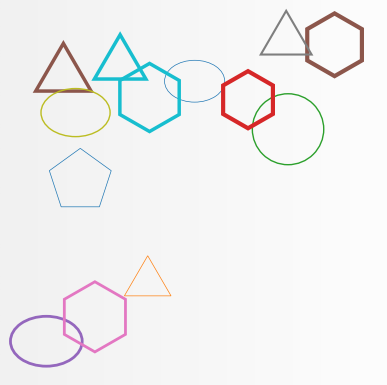[{"shape": "pentagon", "thickness": 0.5, "radius": 0.42, "center": [0.207, 0.531]}, {"shape": "oval", "thickness": 0.5, "radius": 0.39, "center": [0.502, 0.789]}, {"shape": "triangle", "thickness": 0.5, "radius": 0.35, "center": [0.381, 0.266]}, {"shape": "circle", "thickness": 1, "radius": 0.46, "center": [0.743, 0.664]}, {"shape": "hexagon", "thickness": 3, "radius": 0.37, "center": [0.64, 0.741]}, {"shape": "oval", "thickness": 2, "radius": 0.46, "center": [0.12, 0.114]}, {"shape": "hexagon", "thickness": 3, "radius": 0.41, "center": [0.863, 0.884]}, {"shape": "triangle", "thickness": 2.5, "radius": 0.41, "center": [0.164, 0.805]}, {"shape": "hexagon", "thickness": 2, "radius": 0.46, "center": [0.245, 0.177]}, {"shape": "triangle", "thickness": 1.5, "radius": 0.38, "center": [0.739, 0.896]}, {"shape": "oval", "thickness": 1, "radius": 0.45, "center": [0.195, 0.708]}, {"shape": "triangle", "thickness": 2.5, "radius": 0.38, "center": [0.31, 0.833]}, {"shape": "hexagon", "thickness": 2.5, "radius": 0.44, "center": [0.386, 0.747]}]